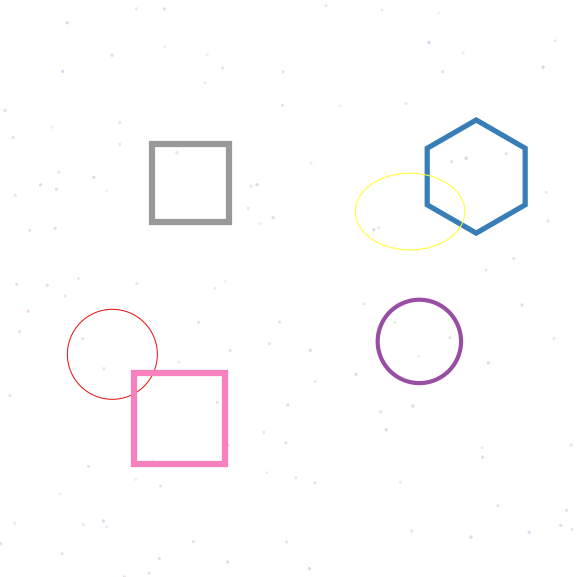[{"shape": "circle", "thickness": 0.5, "radius": 0.39, "center": [0.195, 0.386]}, {"shape": "hexagon", "thickness": 2.5, "radius": 0.49, "center": [0.825, 0.693]}, {"shape": "circle", "thickness": 2, "radius": 0.36, "center": [0.726, 0.408]}, {"shape": "oval", "thickness": 0.5, "radius": 0.47, "center": [0.71, 0.633]}, {"shape": "square", "thickness": 3, "radius": 0.39, "center": [0.311, 0.275]}, {"shape": "square", "thickness": 3, "radius": 0.34, "center": [0.33, 0.683]}]